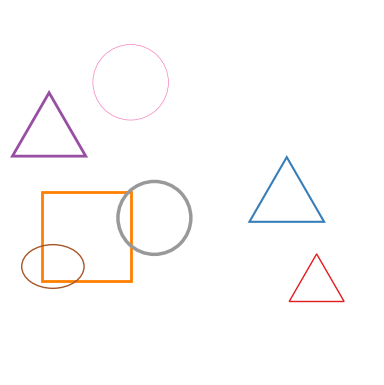[{"shape": "triangle", "thickness": 1, "radius": 0.41, "center": [0.822, 0.258]}, {"shape": "triangle", "thickness": 1.5, "radius": 0.56, "center": [0.745, 0.48]}, {"shape": "triangle", "thickness": 2, "radius": 0.55, "center": [0.128, 0.649]}, {"shape": "square", "thickness": 2, "radius": 0.58, "center": [0.225, 0.386]}, {"shape": "oval", "thickness": 1, "radius": 0.41, "center": [0.137, 0.308]}, {"shape": "circle", "thickness": 0.5, "radius": 0.49, "center": [0.339, 0.786]}, {"shape": "circle", "thickness": 2.5, "radius": 0.47, "center": [0.401, 0.434]}]